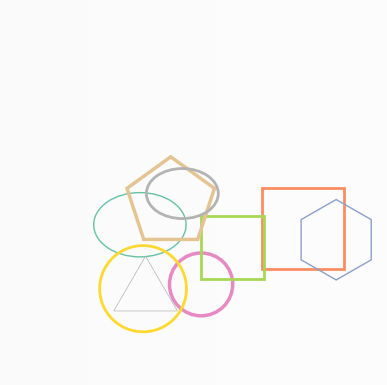[{"shape": "oval", "thickness": 1, "radius": 0.6, "center": [0.361, 0.416]}, {"shape": "square", "thickness": 2, "radius": 0.53, "center": [0.782, 0.407]}, {"shape": "hexagon", "thickness": 1, "radius": 0.52, "center": [0.868, 0.377]}, {"shape": "circle", "thickness": 2.5, "radius": 0.41, "center": [0.519, 0.261]}, {"shape": "square", "thickness": 2, "radius": 0.41, "center": [0.599, 0.356]}, {"shape": "circle", "thickness": 2, "radius": 0.56, "center": [0.369, 0.25]}, {"shape": "pentagon", "thickness": 2.5, "radius": 0.59, "center": [0.441, 0.474]}, {"shape": "triangle", "thickness": 0.5, "radius": 0.47, "center": [0.376, 0.24]}, {"shape": "oval", "thickness": 2, "radius": 0.46, "center": [0.471, 0.497]}]